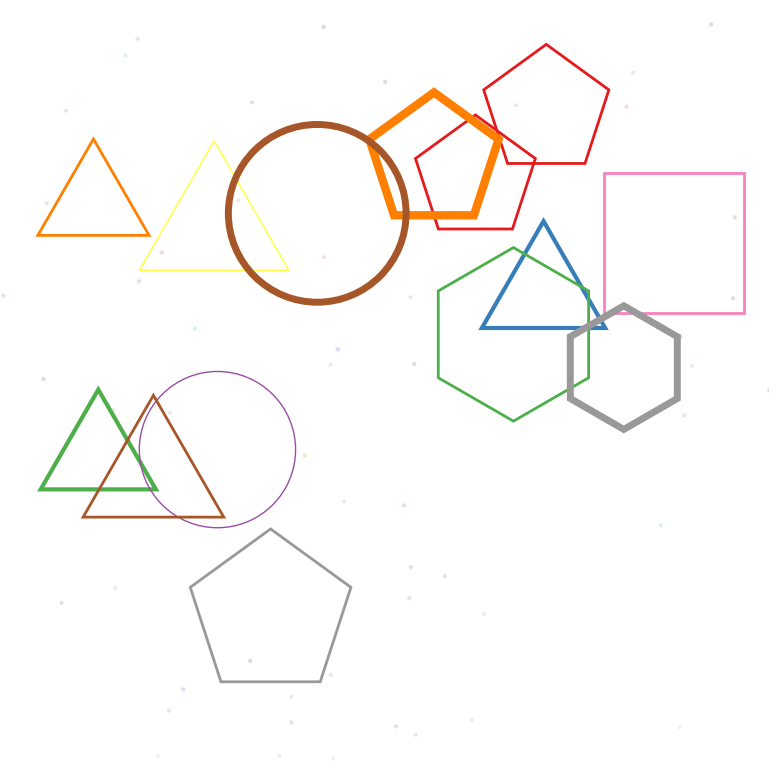[{"shape": "pentagon", "thickness": 1, "radius": 0.43, "center": [0.709, 0.857]}, {"shape": "pentagon", "thickness": 1, "radius": 0.41, "center": [0.617, 0.769]}, {"shape": "triangle", "thickness": 1.5, "radius": 0.46, "center": [0.706, 0.62]}, {"shape": "hexagon", "thickness": 1, "radius": 0.56, "center": [0.667, 0.566]}, {"shape": "triangle", "thickness": 1.5, "radius": 0.43, "center": [0.128, 0.408]}, {"shape": "circle", "thickness": 0.5, "radius": 0.51, "center": [0.282, 0.416]}, {"shape": "triangle", "thickness": 1, "radius": 0.42, "center": [0.121, 0.736]}, {"shape": "pentagon", "thickness": 3, "radius": 0.44, "center": [0.564, 0.792]}, {"shape": "triangle", "thickness": 0.5, "radius": 0.56, "center": [0.278, 0.705]}, {"shape": "triangle", "thickness": 1, "radius": 0.53, "center": [0.199, 0.381]}, {"shape": "circle", "thickness": 2.5, "radius": 0.58, "center": [0.412, 0.723]}, {"shape": "square", "thickness": 1, "radius": 0.45, "center": [0.876, 0.684]}, {"shape": "pentagon", "thickness": 1, "radius": 0.55, "center": [0.351, 0.203]}, {"shape": "hexagon", "thickness": 2.5, "radius": 0.4, "center": [0.81, 0.523]}]